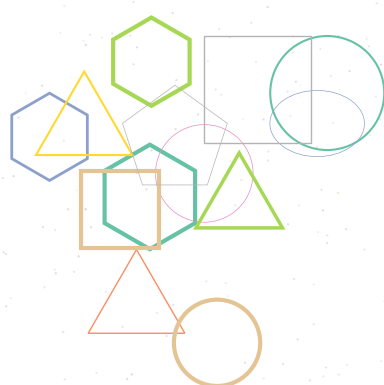[{"shape": "hexagon", "thickness": 3, "radius": 0.68, "center": [0.389, 0.488]}, {"shape": "circle", "thickness": 1.5, "radius": 0.74, "center": [0.85, 0.758]}, {"shape": "triangle", "thickness": 1, "radius": 0.72, "center": [0.355, 0.207]}, {"shape": "oval", "thickness": 0.5, "radius": 0.61, "center": [0.824, 0.679]}, {"shape": "hexagon", "thickness": 2, "radius": 0.57, "center": [0.129, 0.645]}, {"shape": "circle", "thickness": 0.5, "radius": 0.63, "center": [0.531, 0.55]}, {"shape": "triangle", "thickness": 2.5, "radius": 0.65, "center": [0.621, 0.473]}, {"shape": "hexagon", "thickness": 3, "radius": 0.57, "center": [0.393, 0.84]}, {"shape": "triangle", "thickness": 1.5, "radius": 0.72, "center": [0.219, 0.67]}, {"shape": "square", "thickness": 3, "radius": 0.5, "center": [0.312, 0.455]}, {"shape": "circle", "thickness": 3, "radius": 0.56, "center": [0.564, 0.11]}, {"shape": "pentagon", "thickness": 0.5, "radius": 0.72, "center": [0.454, 0.635]}, {"shape": "square", "thickness": 1, "radius": 0.69, "center": [0.669, 0.767]}]